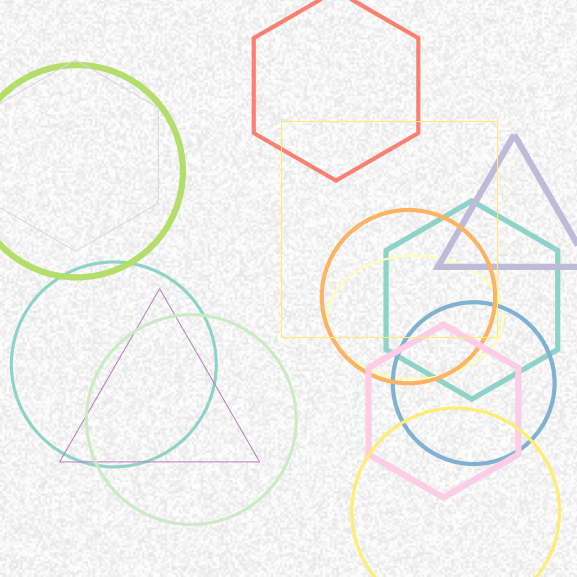[{"shape": "hexagon", "thickness": 2.5, "radius": 0.86, "center": [0.817, 0.48]}, {"shape": "circle", "thickness": 1.5, "radius": 0.89, "center": [0.197, 0.368]}, {"shape": "oval", "thickness": 1, "radius": 0.76, "center": [0.719, 0.45]}, {"shape": "triangle", "thickness": 3, "radius": 0.76, "center": [0.89, 0.613]}, {"shape": "hexagon", "thickness": 2, "radius": 0.82, "center": [0.582, 0.851]}, {"shape": "circle", "thickness": 2, "radius": 0.7, "center": [0.82, 0.336]}, {"shape": "circle", "thickness": 2, "radius": 0.75, "center": [0.707, 0.485]}, {"shape": "circle", "thickness": 3, "radius": 0.92, "center": [0.133, 0.703]}, {"shape": "hexagon", "thickness": 3, "radius": 0.75, "center": [0.768, 0.287]}, {"shape": "hexagon", "thickness": 0.5, "radius": 0.83, "center": [0.131, 0.73]}, {"shape": "triangle", "thickness": 0.5, "radius": 1.0, "center": [0.276, 0.299]}, {"shape": "circle", "thickness": 1.5, "radius": 0.91, "center": [0.331, 0.273]}, {"shape": "square", "thickness": 0.5, "radius": 0.93, "center": [0.674, 0.603]}, {"shape": "circle", "thickness": 1.5, "radius": 0.9, "center": [0.789, 0.113]}]